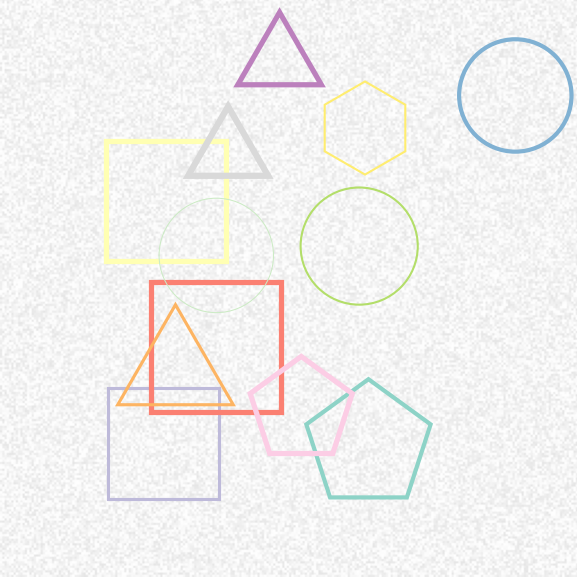[{"shape": "pentagon", "thickness": 2, "radius": 0.57, "center": [0.638, 0.229]}, {"shape": "square", "thickness": 2.5, "radius": 0.52, "center": [0.287, 0.651]}, {"shape": "square", "thickness": 1.5, "radius": 0.48, "center": [0.283, 0.231]}, {"shape": "square", "thickness": 2.5, "radius": 0.56, "center": [0.374, 0.399]}, {"shape": "circle", "thickness": 2, "radius": 0.49, "center": [0.892, 0.834]}, {"shape": "triangle", "thickness": 1.5, "radius": 0.58, "center": [0.304, 0.356]}, {"shape": "circle", "thickness": 1, "radius": 0.51, "center": [0.622, 0.573]}, {"shape": "pentagon", "thickness": 2.5, "radius": 0.46, "center": [0.522, 0.289]}, {"shape": "triangle", "thickness": 3, "radius": 0.4, "center": [0.395, 0.735]}, {"shape": "triangle", "thickness": 2.5, "radius": 0.42, "center": [0.484, 0.894]}, {"shape": "circle", "thickness": 0.5, "radius": 0.5, "center": [0.375, 0.557]}, {"shape": "hexagon", "thickness": 1, "radius": 0.4, "center": [0.632, 0.777]}]